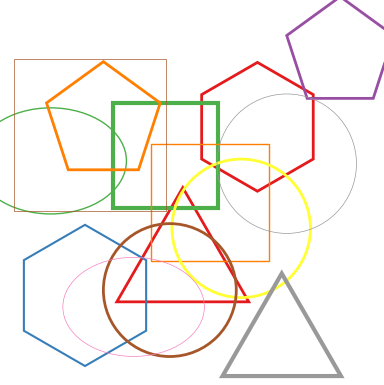[{"shape": "triangle", "thickness": 2, "radius": 0.99, "center": [0.475, 0.315]}, {"shape": "hexagon", "thickness": 2, "radius": 0.84, "center": [0.669, 0.671]}, {"shape": "hexagon", "thickness": 1.5, "radius": 0.92, "center": [0.221, 0.233]}, {"shape": "square", "thickness": 3, "radius": 0.68, "center": [0.43, 0.596]}, {"shape": "oval", "thickness": 1, "radius": 0.98, "center": [0.132, 0.582]}, {"shape": "pentagon", "thickness": 2, "radius": 0.73, "center": [0.884, 0.863]}, {"shape": "pentagon", "thickness": 2, "radius": 0.78, "center": [0.269, 0.685]}, {"shape": "square", "thickness": 1, "radius": 0.76, "center": [0.546, 0.474]}, {"shape": "circle", "thickness": 2, "radius": 0.9, "center": [0.626, 0.407]}, {"shape": "circle", "thickness": 2, "radius": 0.86, "center": [0.441, 0.247]}, {"shape": "square", "thickness": 0.5, "radius": 0.99, "center": [0.234, 0.65]}, {"shape": "oval", "thickness": 0.5, "radius": 0.92, "center": [0.347, 0.203]}, {"shape": "triangle", "thickness": 3, "radius": 0.89, "center": [0.732, 0.112]}, {"shape": "circle", "thickness": 0.5, "radius": 0.91, "center": [0.745, 0.575]}]